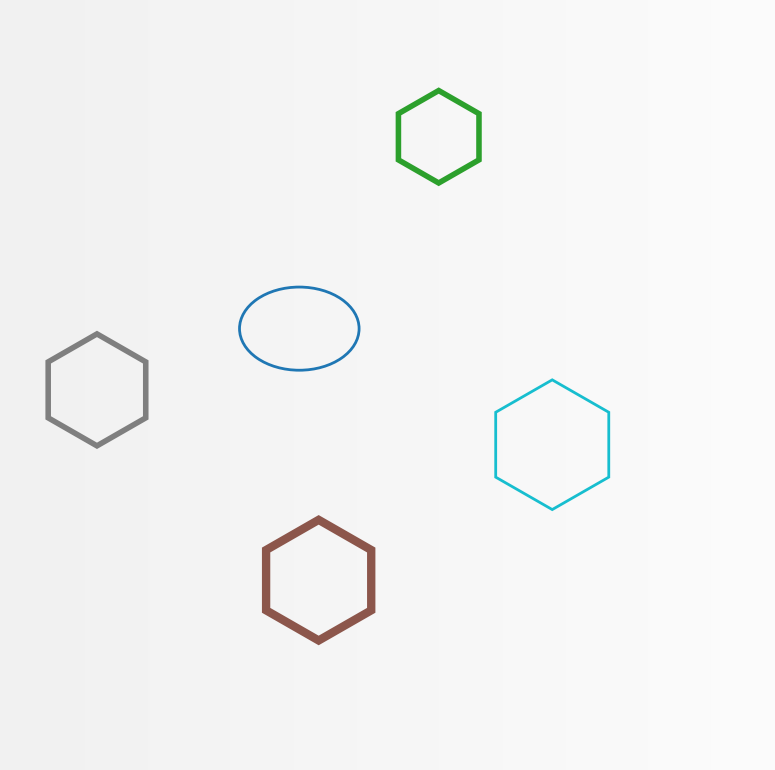[{"shape": "oval", "thickness": 1, "radius": 0.39, "center": [0.386, 0.573]}, {"shape": "hexagon", "thickness": 2, "radius": 0.3, "center": [0.566, 0.822]}, {"shape": "hexagon", "thickness": 3, "radius": 0.39, "center": [0.411, 0.247]}, {"shape": "hexagon", "thickness": 2, "radius": 0.36, "center": [0.125, 0.494]}, {"shape": "hexagon", "thickness": 1, "radius": 0.42, "center": [0.713, 0.422]}]